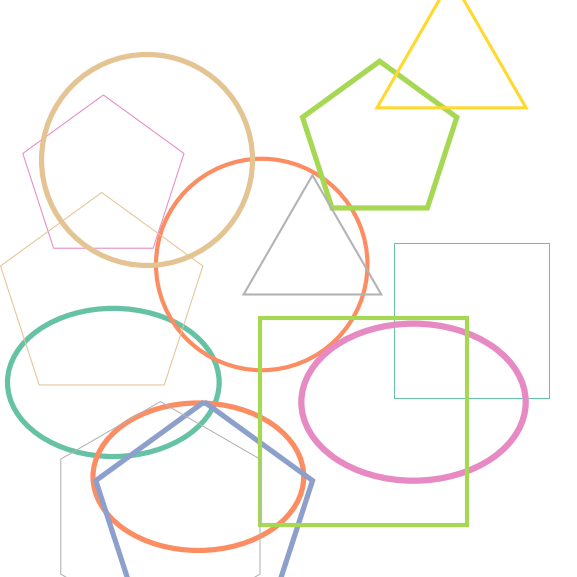[{"shape": "oval", "thickness": 2.5, "radius": 0.92, "center": [0.196, 0.337]}, {"shape": "square", "thickness": 0.5, "radius": 0.67, "center": [0.817, 0.445]}, {"shape": "oval", "thickness": 2.5, "radius": 0.91, "center": [0.343, 0.174]}, {"shape": "circle", "thickness": 2, "radius": 0.92, "center": [0.453, 0.541]}, {"shape": "pentagon", "thickness": 2.5, "radius": 0.99, "center": [0.354, 0.106]}, {"shape": "oval", "thickness": 3, "radius": 0.97, "center": [0.716, 0.303]}, {"shape": "pentagon", "thickness": 0.5, "radius": 0.73, "center": [0.179, 0.688]}, {"shape": "pentagon", "thickness": 2.5, "radius": 0.7, "center": [0.657, 0.753]}, {"shape": "square", "thickness": 2, "radius": 0.9, "center": [0.629, 0.269]}, {"shape": "triangle", "thickness": 1.5, "radius": 0.75, "center": [0.782, 0.887]}, {"shape": "circle", "thickness": 2.5, "radius": 0.91, "center": [0.255, 0.722]}, {"shape": "pentagon", "thickness": 0.5, "radius": 0.92, "center": [0.176, 0.482]}, {"shape": "hexagon", "thickness": 0.5, "radius": 1.0, "center": [0.278, 0.105]}, {"shape": "triangle", "thickness": 1, "radius": 0.69, "center": [0.541, 0.558]}]